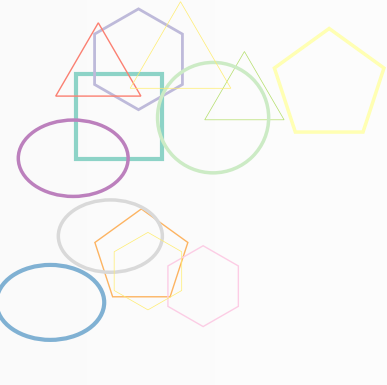[{"shape": "square", "thickness": 3, "radius": 0.55, "center": [0.306, 0.698]}, {"shape": "pentagon", "thickness": 2.5, "radius": 0.74, "center": [0.849, 0.777]}, {"shape": "hexagon", "thickness": 2, "radius": 0.65, "center": [0.357, 0.846]}, {"shape": "triangle", "thickness": 1, "radius": 0.63, "center": [0.254, 0.814]}, {"shape": "oval", "thickness": 3, "radius": 0.7, "center": [0.13, 0.215]}, {"shape": "pentagon", "thickness": 1, "radius": 0.63, "center": [0.365, 0.331]}, {"shape": "triangle", "thickness": 0.5, "radius": 0.59, "center": [0.631, 0.748]}, {"shape": "hexagon", "thickness": 1, "radius": 0.52, "center": [0.524, 0.257]}, {"shape": "oval", "thickness": 2.5, "radius": 0.67, "center": [0.285, 0.387]}, {"shape": "oval", "thickness": 2.5, "radius": 0.71, "center": [0.189, 0.589]}, {"shape": "circle", "thickness": 2.5, "radius": 0.72, "center": [0.55, 0.694]}, {"shape": "triangle", "thickness": 0.5, "radius": 0.75, "center": [0.466, 0.846]}, {"shape": "hexagon", "thickness": 0.5, "radius": 0.5, "center": [0.382, 0.296]}]